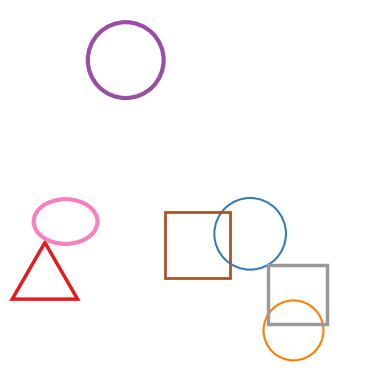[{"shape": "triangle", "thickness": 2.5, "radius": 0.49, "center": [0.117, 0.272]}, {"shape": "circle", "thickness": 1.5, "radius": 0.47, "center": [0.65, 0.393]}, {"shape": "circle", "thickness": 3, "radius": 0.49, "center": [0.327, 0.844]}, {"shape": "circle", "thickness": 1.5, "radius": 0.39, "center": [0.762, 0.142]}, {"shape": "square", "thickness": 2, "radius": 0.42, "center": [0.514, 0.364]}, {"shape": "oval", "thickness": 3, "radius": 0.41, "center": [0.17, 0.425]}, {"shape": "square", "thickness": 2.5, "radius": 0.38, "center": [0.773, 0.235]}]